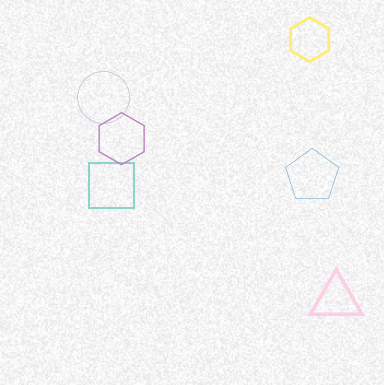[{"shape": "square", "thickness": 1.5, "radius": 0.29, "center": [0.29, 0.517]}, {"shape": "circle", "thickness": 0.5, "radius": 0.34, "center": [0.269, 0.747]}, {"shape": "pentagon", "thickness": 0.5, "radius": 0.36, "center": [0.811, 0.543]}, {"shape": "triangle", "thickness": 2.5, "radius": 0.39, "center": [0.873, 0.223]}, {"shape": "hexagon", "thickness": 1, "radius": 0.34, "center": [0.316, 0.64]}, {"shape": "hexagon", "thickness": 2, "radius": 0.29, "center": [0.804, 0.897]}]